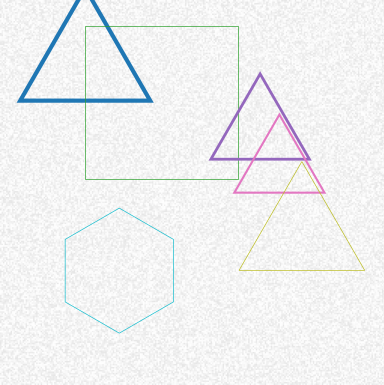[{"shape": "triangle", "thickness": 3, "radius": 0.97, "center": [0.221, 0.836]}, {"shape": "square", "thickness": 0.5, "radius": 0.99, "center": [0.42, 0.734]}, {"shape": "triangle", "thickness": 2, "radius": 0.74, "center": [0.676, 0.66]}, {"shape": "triangle", "thickness": 1.5, "radius": 0.68, "center": [0.726, 0.567]}, {"shape": "triangle", "thickness": 0.5, "radius": 0.94, "center": [0.784, 0.392]}, {"shape": "hexagon", "thickness": 0.5, "radius": 0.81, "center": [0.31, 0.297]}]